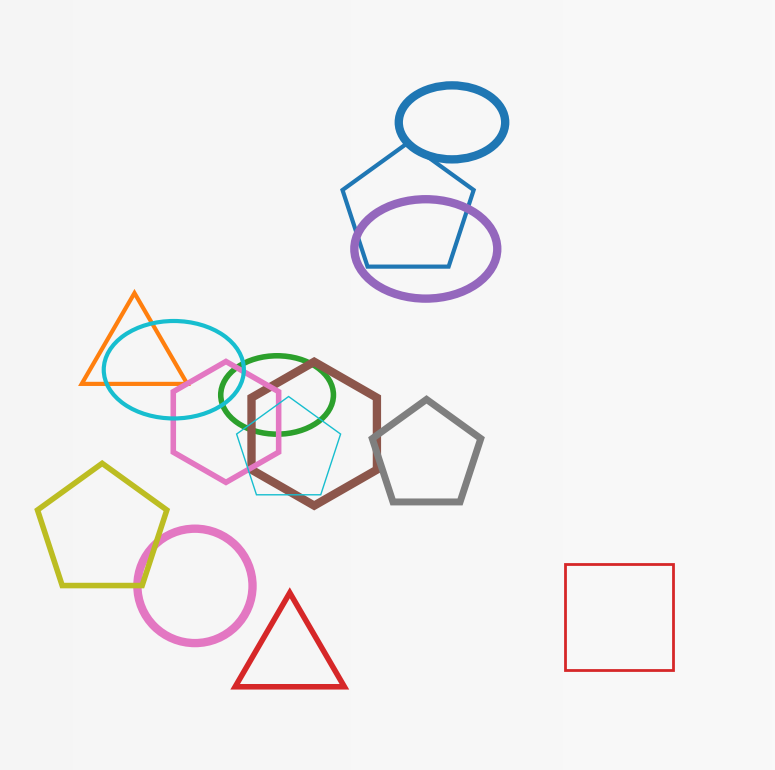[{"shape": "pentagon", "thickness": 1.5, "radius": 0.44, "center": [0.527, 0.726]}, {"shape": "oval", "thickness": 3, "radius": 0.34, "center": [0.583, 0.841]}, {"shape": "triangle", "thickness": 1.5, "radius": 0.39, "center": [0.174, 0.541]}, {"shape": "oval", "thickness": 2, "radius": 0.36, "center": [0.358, 0.487]}, {"shape": "square", "thickness": 1, "radius": 0.35, "center": [0.798, 0.199]}, {"shape": "triangle", "thickness": 2, "radius": 0.41, "center": [0.374, 0.149]}, {"shape": "oval", "thickness": 3, "radius": 0.46, "center": [0.549, 0.677]}, {"shape": "hexagon", "thickness": 3, "radius": 0.47, "center": [0.405, 0.437]}, {"shape": "circle", "thickness": 3, "radius": 0.37, "center": [0.252, 0.239]}, {"shape": "hexagon", "thickness": 2, "radius": 0.39, "center": [0.292, 0.452]}, {"shape": "pentagon", "thickness": 2.5, "radius": 0.37, "center": [0.55, 0.408]}, {"shape": "pentagon", "thickness": 2, "radius": 0.44, "center": [0.132, 0.311]}, {"shape": "pentagon", "thickness": 0.5, "radius": 0.35, "center": [0.372, 0.414]}, {"shape": "oval", "thickness": 1.5, "radius": 0.45, "center": [0.224, 0.52]}]